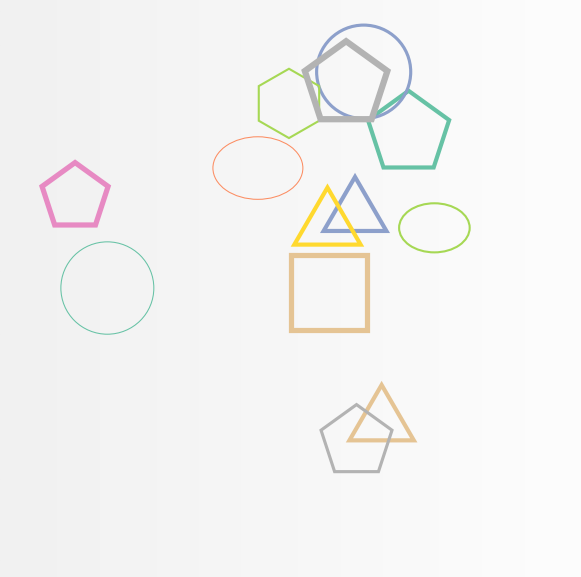[{"shape": "pentagon", "thickness": 2, "radius": 0.37, "center": [0.703, 0.769]}, {"shape": "circle", "thickness": 0.5, "radius": 0.4, "center": [0.185, 0.5]}, {"shape": "oval", "thickness": 0.5, "radius": 0.39, "center": [0.444, 0.708]}, {"shape": "circle", "thickness": 1.5, "radius": 0.4, "center": [0.626, 0.875]}, {"shape": "triangle", "thickness": 2, "radius": 0.31, "center": [0.611, 0.63]}, {"shape": "pentagon", "thickness": 2.5, "radius": 0.3, "center": [0.129, 0.658]}, {"shape": "hexagon", "thickness": 1, "radius": 0.3, "center": [0.497, 0.82]}, {"shape": "oval", "thickness": 1, "radius": 0.3, "center": [0.747, 0.605]}, {"shape": "triangle", "thickness": 2, "radius": 0.33, "center": [0.563, 0.609]}, {"shape": "square", "thickness": 2.5, "radius": 0.32, "center": [0.566, 0.492]}, {"shape": "triangle", "thickness": 2, "radius": 0.32, "center": [0.657, 0.269]}, {"shape": "pentagon", "thickness": 1.5, "radius": 0.32, "center": [0.613, 0.234]}, {"shape": "pentagon", "thickness": 3, "radius": 0.37, "center": [0.595, 0.853]}]